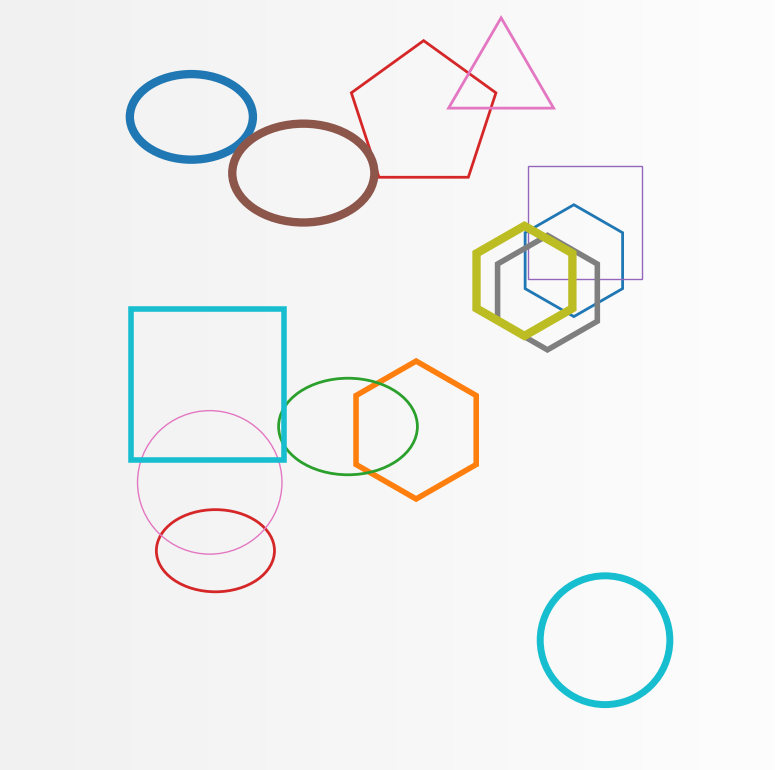[{"shape": "oval", "thickness": 3, "radius": 0.4, "center": [0.247, 0.848]}, {"shape": "hexagon", "thickness": 1, "radius": 0.36, "center": [0.74, 0.661]}, {"shape": "hexagon", "thickness": 2, "radius": 0.45, "center": [0.537, 0.442]}, {"shape": "oval", "thickness": 1, "radius": 0.45, "center": [0.449, 0.446]}, {"shape": "pentagon", "thickness": 1, "radius": 0.49, "center": [0.547, 0.849]}, {"shape": "oval", "thickness": 1, "radius": 0.38, "center": [0.278, 0.285]}, {"shape": "square", "thickness": 0.5, "radius": 0.37, "center": [0.755, 0.711]}, {"shape": "oval", "thickness": 3, "radius": 0.46, "center": [0.391, 0.775]}, {"shape": "circle", "thickness": 0.5, "radius": 0.47, "center": [0.271, 0.374]}, {"shape": "triangle", "thickness": 1, "radius": 0.39, "center": [0.647, 0.899]}, {"shape": "hexagon", "thickness": 2, "radius": 0.37, "center": [0.706, 0.62]}, {"shape": "hexagon", "thickness": 3, "radius": 0.36, "center": [0.677, 0.635]}, {"shape": "square", "thickness": 2, "radius": 0.49, "center": [0.268, 0.501]}, {"shape": "circle", "thickness": 2.5, "radius": 0.42, "center": [0.781, 0.169]}]